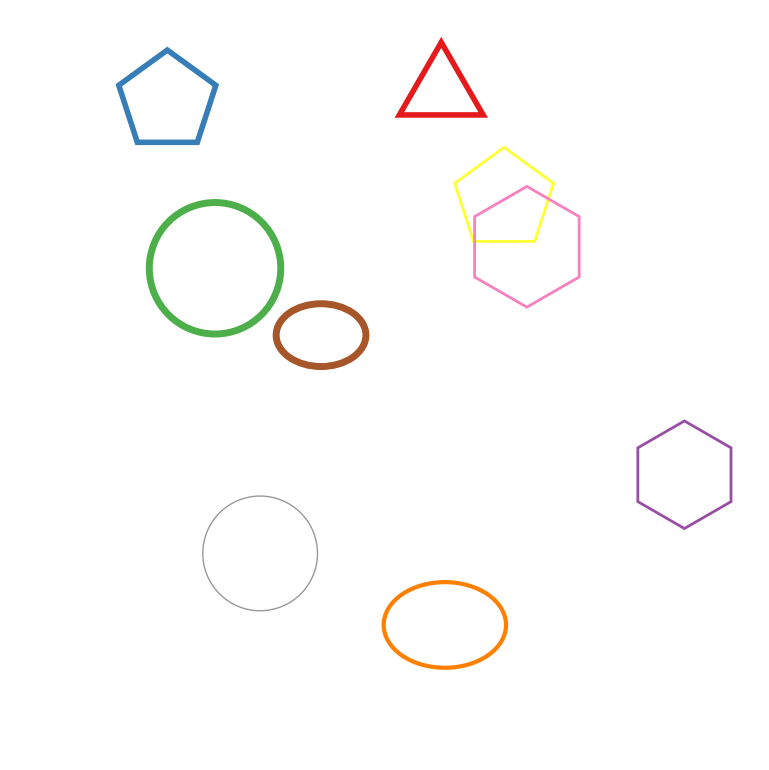[{"shape": "triangle", "thickness": 2, "radius": 0.31, "center": [0.573, 0.882]}, {"shape": "pentagon", "thickness": 2, "radius": 0.33, "center": [0.217, 0.869]}, {"shape": "circle", "thickness": 2.5, "radius": 0.43, "center": [0.279, 0.652]}, {"shape": "hexagon", "thickness": 1, "radius": 0.35, "center": [0.889, 0.383]}, {"shape": "oval", "thickness": 1.5, "radius": 0.4, "center": [0.578, 0.188]}, {"shape": "pentagon", "thickness": 1, "radius": 0.34, "center": [0.655, 0.741]}, {"shape": "oval", "thickness": 2.5, "radius": 0.29, "center": [0.417, 0.565]}, {"shape": "hexagon", "thickness": 1, "radius": 0.39, "center": [0.684, 0.679]}, {"shape": "circle", "thickness": 0.5, "radius": 0.37, "center": [0.338, 0.281]}]